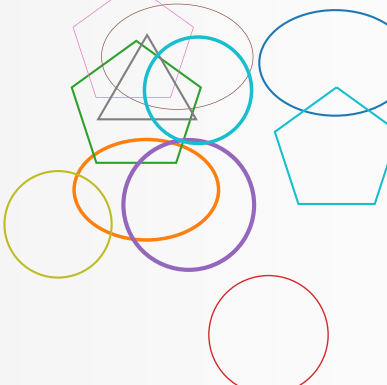[{"shape": "oval", "thickness": 1.5, "radius": 0.98, "center": [0.865, 0.837]}, {"shape": "oval", "thickness": 2.5, "radius": 0.93, "center": [0.378, 0.507]}, {"shape": "pentagon", "thickness": 1.5, "radius": 0.88, "center": [0.352, 0.719]}, {"shape": "circle", "thickness": 1, "radius": 0.77, "center": [0.693, 0.13]}, {"shape": "circle", "thickness": 3, "radius": 0.84, "center": [0.487, 0.468]}, {"shape": "oval", "thickness": 0.5, "radius": 0.98, "center": [0.457, 0.853]}, {"shape": "pentagon", "thickness": 0.5, "radius": 0.82, "center": [0.344, 0.879]}, {"shape": "triangle", "thickness": 1.5, "radius": 0.73, "center": [0.38, 0.763]}, {"shape": "circle", "thickness": 1.5, "radius": 0.69, "center": [0.15, 0.417]}, {"shape": "circle", "thickness": 2.5, "radius": 0.69, "center": [0.511, 0.766]}, {"shape": "pentagon", "thickness": 1.5, "radius": 0.84, "center": [0.869, 0.606]}]